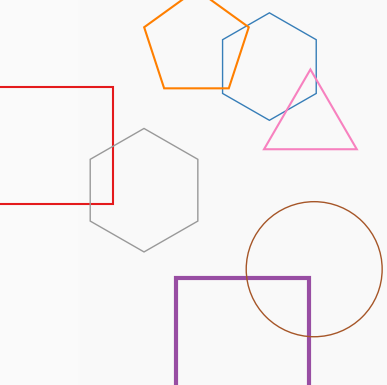[{"shape": "square", "thickness": 1.5, "radius": 0.76, "center": [0.138, 0.623]}, {"shape": "hexagon", "thickness": 1, "radius": 0.7, "center": [0.695, 0.827]}, {"shape": "square", "thickness": 3, "radius": 0.86, "center": [0.626, 0.107]}, {"shape": "pentagon", "thickness": 1.5, "radius": 0.71, "center": [0.507, 0.885]}, {"shape": "circle", "thickness": 1, "radius": 0.88, "center": [0.811, 0.301]}, {"shape": "triangle", "thickness": 1.5, "radius": 0.69, "center": [0.801, 0.681]}, {"shape": "hexagon", "thickness": 1, "radius": 0.8, "center": [0.372, 0.506]}]